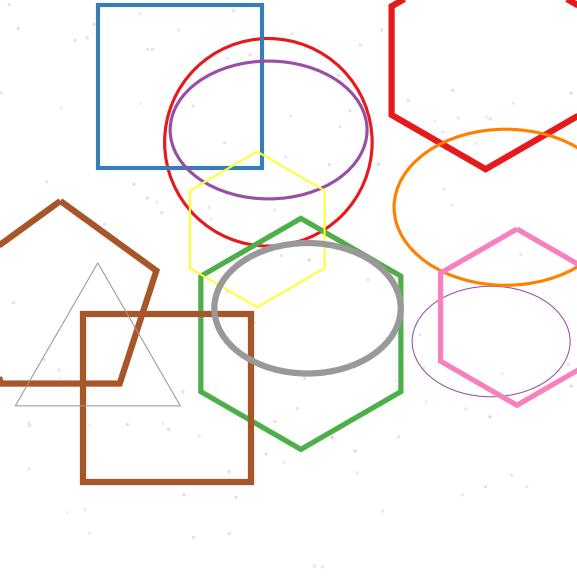[{"shape": "hexagon", "thickness": 3, "radius": 0.94, "center": [0.841, 0.894]}, {"shape": "circle", "thickness": 1.5, "radius": 0.9, "center": [0.465, 0.753]}, {"shape": "square", "thickness": 2, "radius": 0.71, "center": [0.312, 0.849]}, {"shape": "hexagon", "thickness": 2.5, "radius": 1.0, "center": [0.521, 0.421]}, {"shape": "oval", "thickness": 1.5, "radius": 0.85, "center": [0.465, 0.774]}, {"shape": "oval", "thickness": 0.5, "radius": 0.68, "center": [0.85, 0.408]}, {"shape": "oval", "thickness": 1.5, "radius": 0.96, "center": [0.875, 0.64]}, {"shape": "hexagon", "thickness": 1, "radius": 0.67, "center": [0.445, 0.602]}, {"shape": "pentagon", "thickness": 3, "radius": 0.87, "center": [0.105, 0.476]}, {"shape": "square", "thickness": 3, "radius": 0.73, "center": [0.289, 0.309]}, {"shape": "hexagon", "thickness": 2.5, "radius": 0.76, "center": [0.895, 0.45]}, {"shape": "oval", "thickness": 3, "radius": 0.81, "center": [0.532, 0.465]}, {"shape": "triangle", "thickness": 0.5, "radius": 0.82, "center": [0.169, 0.379]}]